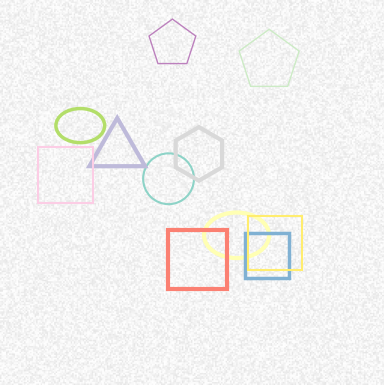[{"shape": "circle", "thickness": 1.5, "radius": 0.33, "center": [0.438, 0.536]}, {"shape": "oval", "thickness": 3, "radius": 0.42, "center": [0.615, 0.389]}, {"shape": "triangle", "thickness": 3, "radius": 0.42, "center": [0.304, 0.61]}, {"shape": "square", "thickness": 3, "radius": 0.39, "center": [0.513, 0.326]}, {"shape": "square", "thickness": 2.5, "radius": 0.29, "center": [0.694, 0.336]}, {"shape": "oval", "thickness": 2.5, "radius": 0.32, "center": [0.209, 0.674]}, {"shape": "square", "thickness": 1.5, "radius": 0.36, "center": [0.17, 0.545]}, {"shape": "hexagon", "thickness": 3, "radius": 0.35, "center": [0.517, 0.6]}, {"shape": "pentagon", "thickness": 1, "radius": 0.32, "center": [0.448, 0.887]}, {"shape": "pentagon", "thickness": 1, "radius": 0.41, "center": [0.699, 0.842]}, {"shape": "square", "thickness": 1.5, "radius": 0.35, "center": [0.714, 0.37]}]